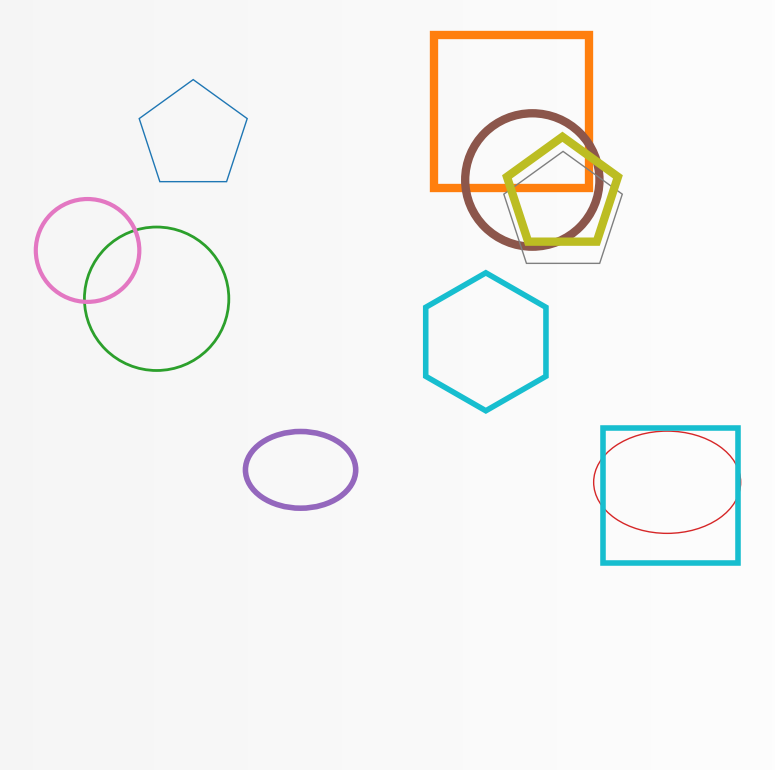[{"shape": "pentagon", "thickness": 0.5, "radius": 0.37, "center": [0.249, 0.823]}, {"shape": "square", "thickness": 3, "radius": 0.5, "center": [0.66, 0.856]}, {"shape": "circle", "thickness": 1, "radius": 0.47, "center": [0.202, 0.612]}, {"shape": "oval", "thickness": 0.5, "radius": 0.47, "center": [0.861, 0.374]}, {"shape": "oval", "thickness": 2, "radius": 0.36, "center": [0.388, 0.39]}, {"shape": "circle", "thickness": 3, "radius": 0.43, "center": [0.687, 0.766]}, {"shape": "circle", "thickness": 1.5, "radius": 0.33, "center": [0.113, 0.675]}, {"shape": "pentagon", "thickness": 0.5, "radius": 0.4, "center": [0.727, 0.723]}, {"shape": "pentagon", "thickness": 3, "radius": 0.38, "center": [0.726, 0.747]}, {"shape": "square", "thickness": 2, "radius": 0.44, "center": [0.865, 0.356]}, {"shape": "hexagon", "thickness": 2, "radius": 0.45, "center": [0.627, 0.556]}]